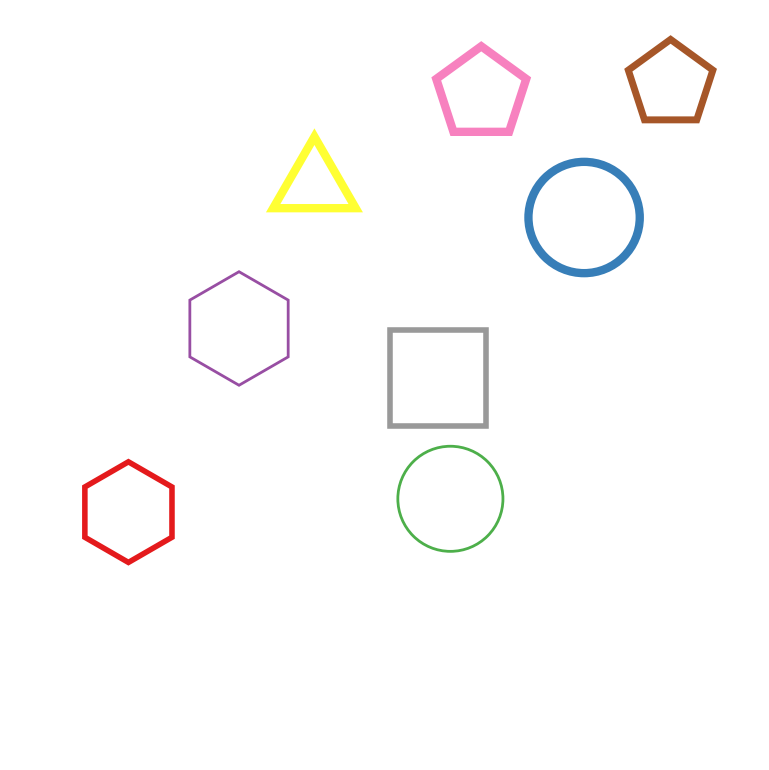[{"shape": "hexagon", "thickness": 2, "radius": 0.33, "center": [0.167, 0.335]}, {"shape": "circle", "thickness": 3, "radius": 0.36, "center": [0.759, 0.718]}, {"shape": "circle", "thickness": 1, "radius": 0.34, "center": [0.585, 0.352]}, {"shape": "hexagon", "thickness": 1, "radius": 0.37, "center": [0.31, 0.573]}, {"shape": "triangle", "thickness": 3, "radius": 0.31, "center": [0.408, 0.761]}, {"shape": "pentagon", "thickness": 2.5, "radius": 0.29, "center": [0.871, 0.891]}, {"shape": "pentagon", "thickness": 3, "radius": 0.31, "center": [0.625, 0.878]}, {"shape": "square", "thickness": 2, "radius": 0.31, "center": [0.569, 0.51]}]